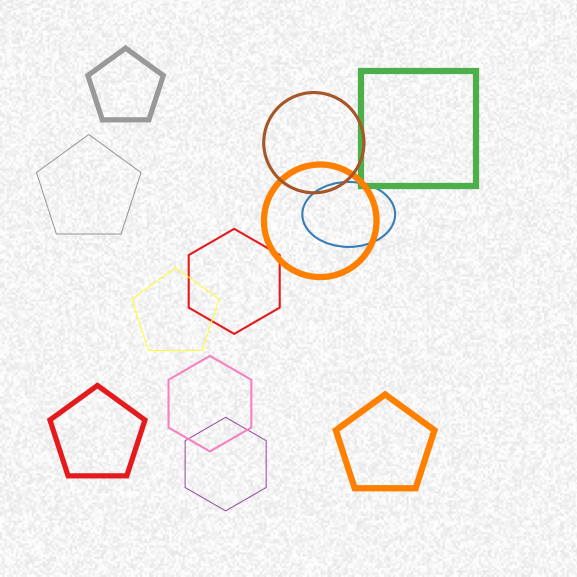[{"shape": "hexagon", "thickness": 1, "radius": 0.45, "center": [0.406, 0.512]}, {"shape": "pentagon", "thickness": 2.5, "radius": 0.43, "center": [0.169, 0.245]}, {"shape": "oval", "thickness": 1, "radius": 0.4, "center": [0.604, 0.628]}, {"shape": "square", "thickness": 3, "radius": 0.5, "center": [0.725, 0.776]}, {"shape": "hexagon", "thickness": 0.5, "radius": 0.41, "center": [0.391, 0.196]}, {"shape": "circle", "thickness": 3, "radius": 0.49, "center": [0.554, 0.617]}, {"shape": "pentagon", "thickness": 3, "radius": 0.45, "center": [0.667, 0.226]}, {"shape": "pentagon", "thickness": 0.5, "radius": 0.4, "center": [0.304, 0.456]}, {"shape": "circle", "thickness": 1.5, "radius": 0.43, "center": [0.543, 0.752]}, {"shape": "hexagon", "thickness": 1, "radius": 0.41, "center": [0.364, 0.3]}, {"shape": "pentagon", "thickness": 2.5, "radius": 0.34, "center": [0.217, 0.847]}, {"shape": "pentagon", "thickness": 0.5, "radius": 0.48, "center": [0.154, 0.671]}]